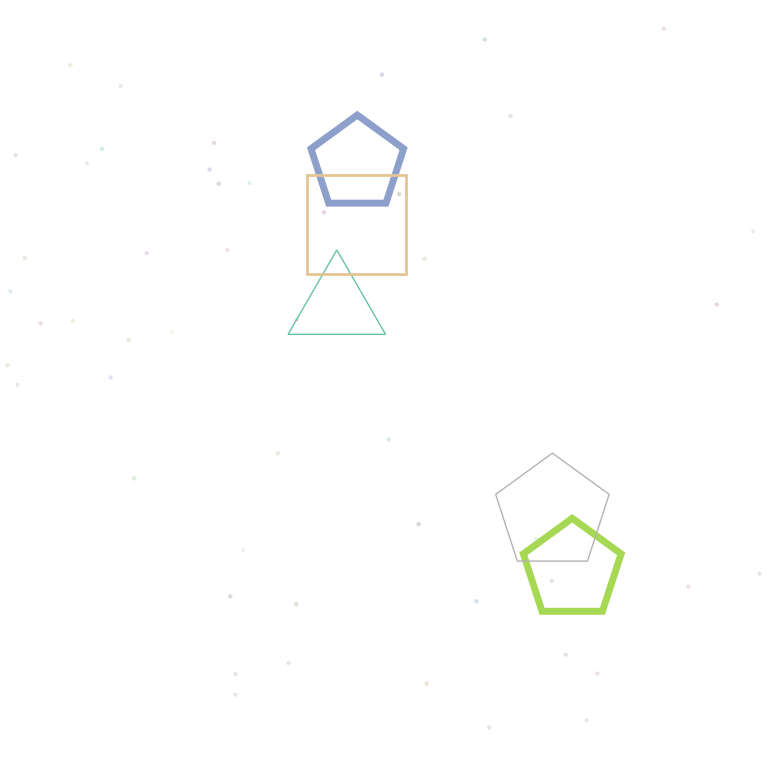[{"shape": "triangle", "thickness": 0.5, "radius": 0.37, "center": [0.437, 0.602]}, {"shape": "pentagon", "thickness": 2.5, "radius": 0.32, "center": [0.464, 0.787]}, {"shape": "pentagon", "thickness": 2.5, "radius": 0.33, "center": [0.743, 0.26]}, {"shape": "square", "thickness": 1, "radius": 0.32, "center": [0.463, 0.708]}, {"shape": "pentagon", "thickness": 0.5, "radius": 0.39, "center": [0.717, 0.334]}]